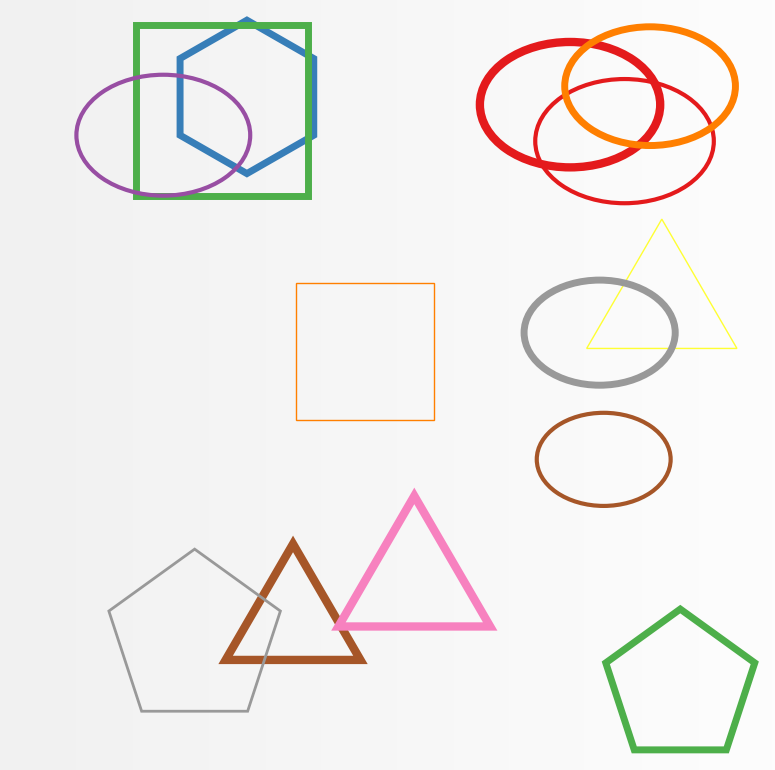[{"shape": "oval", "thickness": 3, "radius": 0.58, "center": [0.736, 0.864]}, {"shape": "oval", "thickness": 1.5, "radius": 0.58, "center": [0.806, 0.817]}, {"shape": "hexagon", "thickness": 2.5, "radius": 0.5, "center": [0.319, 0.874]}, {"shape": "square", "thickness": 2.5, "radius": 0.55, "center": [0.287, 0.856]}, {"shape": "pentagon", "thickness": 2.5, "radius": 0.51, "center": [0.878, 0.108]}, {"shape": "oval", "thickness": 1.5, "radius": 0.56, "center": [0.211, 0.824]}, {"shape": "oval", "thickness": 2.5, "radius": 0.55, "center": [0.839, 0.888]}, {"shape": "square", "thickness": 0.5, "radius": 0.44, "center": [0.47, 0.544]}, {"shape": "triangle", "thickness": 0.5, "radius": 0.56, "center": [0.854, 0.603]}, {"shape": "triangle", "thickness": 3, "radius": 0.5, "center": [0.378, 0.193]}, {"shape": "oval", "thickness": 1.5, "radius": 0.43, "center": [0.779, 0.403]}, {"shape": "triangle", "thickness": 3, "radius": 0.57, "center": [0.535, 0.243]}, {"shape": "pentagon", "thickness": 1, "radius": 0.58, "center": [0.251, 0.17]}, {"shape": "oval", "thickness": 2.5, "radius": 0.49, "center": [0.774, 0.568]}]